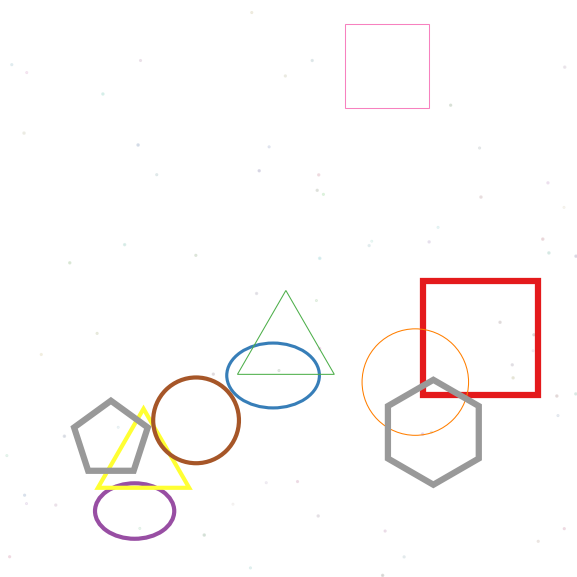[{"shape": "square", "thickness": 3, "radius": 0.5, "center": [0.832, 0.414]}, {"shape": "oval", "thickness": 1.5, "radius": 0.4, "center": [0.473, 0.349]}, {"shape": "triangle", "thickness": 0.5, "radius": 0.48, "center": [0.495, 0.399]}, {"shape": "oval", "thickness": 2, "radius": 0.34, "center": [0.233, 0.114]}, {"shape": "circle", "thickness": 0.5, "radius": 0.46, "center": [0.719, 0.338]}, {"shape": "triangle", "thickness": 2, "radius": 0.46, "center": [0.249, 0.2]}, {"shape": "circle", "thickness": 2, "radius": 0.37, "center": [0.34, 0.271]}, {"shape": "square", "thickness": 0.5, "radius": 0.37, "center": [0.67, 0.885]}, {"shape": "hexagon", "thickness": 3, "radius": 0.45, "center": [0.75, 0.251]}, {"shape": "pentagon", "thickness": 3, "radius": 0.34, "center": [0.192, 0.238]}]